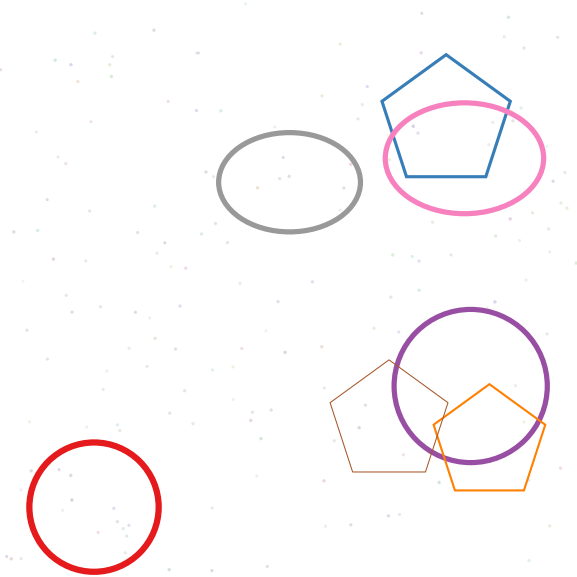[{"shape": "circle", "thickness": 3, "radius": 0.56, "center": [0.163, 0.121]}, {"shape": "pentagon", "thickness": 1.5, "radius": 0.58, "center": [0.773, 0.788]}, {"shape": "circle", "thickness": 2.5, "radius": 0.66, "center": [0.815, 0.331]}, {"shape": "pentagon", "thickness": 1, "radius": 0.51, "center": [0.847, 0.232]}, {"shape": "pentagon", "thickness": 0.5, "radius": 0.54, "center": [0.674, 0.269]}, {"shape": "oval", "thickness": 2.5, "radius": 0.69, "center": [0.804, 0.725]}, {"shape": "oval", "thickness": 2.5, "radius": 0.61, "center": [0.501, 0.684]}]